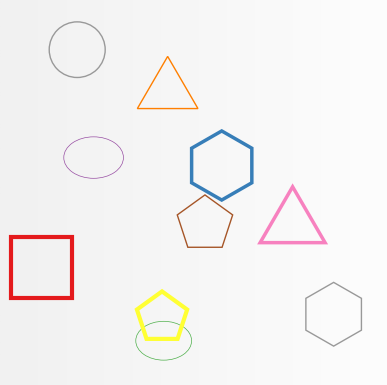[{"shape": "square", "thickness": 3, "radius": 0.39, "center": [0.108, 0.306]}, {"shape": "hexagon", "thickness": 2.5, "radius": 0.45, "center": [0.572, 0.57]}, {"shape": "oval", "thickness": 0.5, "radius": 0.36, "center": [0.422, 0.115]}, {"shape": "oval", "thickness": 0.5, "radius": 0.38, "center": [0.242, 0.591]}, {"shape": "triangle", "thickness": 1, "radius": 0.45, "center": [0.433, 0.763]}, {"shape": "pentagon", "thickness": 3, "radius": 0.34, "center": [0.418, 0.175]}, {"shape": "pentagon", "thickness": 1, "radius": 0.38, "center": [0.529, 0.419]}, {"shape": "triangle", "thickness": 2.5, "radius": 0.48, "center": [0.755, 0.418]}, {"shape": "circle", "thickness": 1, "radius": 0.36, "center": [0.199, 0.871]}, {"shape": "hexagon", "thickness": 1, "radius": 0.41, "center": [0.861, 0.184]}]